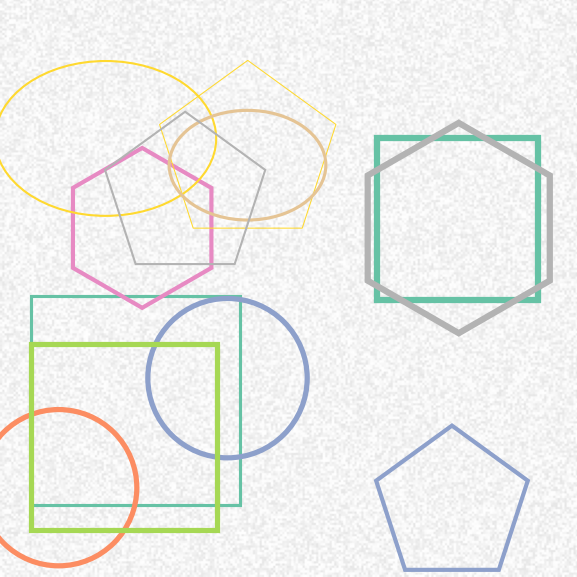[{"shape": "square", "thickness": 1.5, "radius": 0.91, "center": [0.235, 0.305]}, {"shape": "square", "thickness": 3, "radius": 0.7, "center": [0.792, 0.62]}, {"shape": "circle", "thickness": 2.5, "radius": 0.68, "center": [0.102, 0.155]}, {"shape": "circle", "thickness": 2.5, "radius": 0.69, "center": [0.394, 0.344]}, {"shape": "pentagon", "thickness": 2, "radius": 0.69, "center": [0.783, 0.124]}, {"shape": "hexagon", "thickness": 2, "radius": 0.69, "center": [0.246, 0.605]}, {"shape": "square", "thickness": 2.5, "radius": 0.8, "center": [0.214, 0.242]}, {"shape": "pentagon", "thickness": 0.5, "radius": 0.8, "center": [0.429, 0.734]}, {"shape": "oval", "thickness": 1, "radius": 0.96, "center": [0.183, 0.759]}, {"shape": "oval", "thickness": 1.5, "radius": 0.68, "center": [0.429, 0.713]}, {"shape": "hexagon", "thickness": 3, "radius": 0.91, "center": [0.794, 0.604]}, {"shape": "pentagon", "thickness": 1, "radius": 0.73, "center": [0.321, 0.66]}]